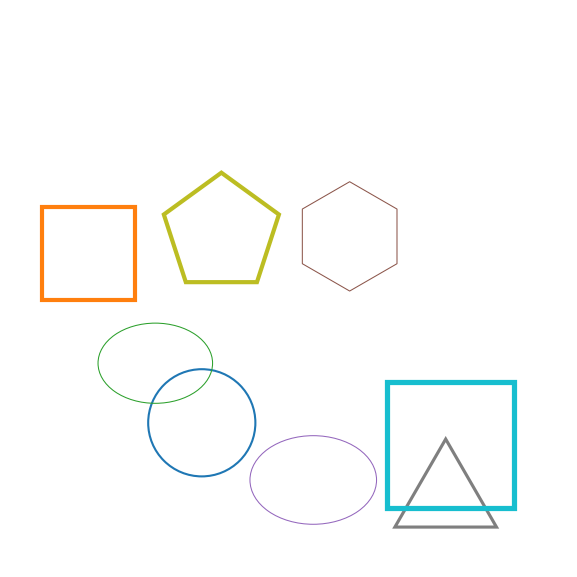[{"shape": "circle", "thickness": 1, "radius": 0.46, "center": [0.349, 0.267]}, {"shape": "square", "thickness": 2, "radius": 0.4, "center": [0.154, 0.559]}, {"shape": "oval", "thickness": 0.5, "radius": 0.5, "center": [0.269, 0.37]}, {"shape": "oval", "thickness": 0.5, "radius": 0.55, "center": [0.542, 0.168]}, {"shape": "hexagon", "thickness": 0.5, "radius": 0.47, "center": [0.605, 0.59]}, {"shape": "triangle", "thickness": 1.5, "radius": 0.51, "center": [0.772, 0.137]}, {"shape": "pentagon", "thickness": 2, "radius": 0.52, "center": [0.383, 0.595]}, {"shape": "square", "thickness": 2.5, "radius": 0.55, "center": [0.78, 0.228]}]